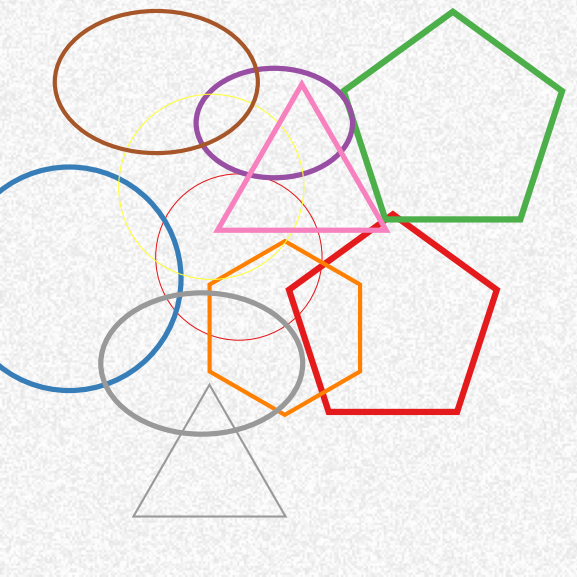[{"shape": "circle", "thickness": 0.5, "radius": 0.72, "center": [0.414, 0.554]}, {"shape": "pentagon", "thickness": 3, "radius": 0.95, "center": [0.68, 0.439]}, {"shape": "circle", "thickness": 2.5, "radius": 0.97, "center": [0.12, 0.516]}, {"shape": "pentagon", "thickness": 3, "radius": 0.99, "center": [0.784, 0.78]}, {"shape": "oval", "thickness": 2.5, "radius": 0.68, "center": [0.475, 0.786]}, {"shape": "hexagon", "thickness": 2, "radius": 0.75, "center": [0.493, 0.431]}, {"shape": "circle", "thickness": 0.5, "radius": 0.8, "center": [0.366, 0.676]}, {"shape": "oval", "thickness": 2, "radius": 0.88, "center": [0.271, 0.857]}, {"shape": "triangle", "thickness": 2.5, "radius": 0.84, "center": [0.523, 0.685]}, {"shape": "triangle", "thickness": 1, "radius": 0.76, "center": [0.363, 0.181]}, {"shape": "oval", "thickness": 2.5, "radius": 0.87, "center": [0.349, 0.37]}]